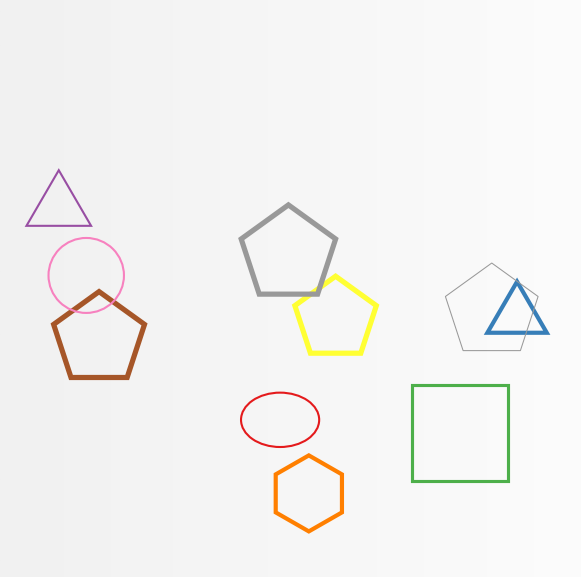[{"shape": "oval", "thickness": 1, "radius": 0.34, "center": [0.482, 0.272]}, {"shape": "triangle", "thickness": 2, "radius": 0.3, "center": [0.89, 0.452]}, {"shape": "square", "thickness": 1.5, "radius": 0.42, "center": [0.791, 0.25]}, {"shape": "triangle", "thickness": 1, "radius": 0.32, "center": [0.101, 0.64]}, {"shape": "hexagon", "thickness": 2, "radius": 0.33, "center": [0.531, 0.145]}, {"shape": "pentagon", "thickness": 2.5, "radius": 0.37, "center": [0.577, 0.447]}, {"shape": "pentagon", "thickness": 2.5, "radius": 0.41, "center": [0.17, 0.412]}, {"shape": "circle", "thickness": 1, "radius": 0.32, "center": [0.148, 0.522]}, {"shape": "pentagon", "thickness": 0.5, "radius": 0.42, "center": [0.846, 0.46]}, {"shape": "pentagon", "thickness": 2.5, "radius": 0.43, "center": [0.496, 0.559]}]